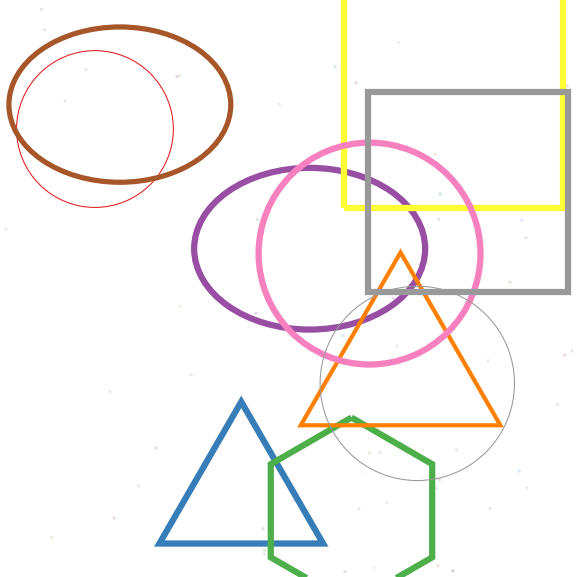[{"shape": "circle", "thickness": 0.5, "radius": 0.68, "center": [0.164, 0.776]}, {"shape": "triangle", "thickness": 3, "radius": 0.82, "center": [0.418, 0.14]}, {"shape": "hexagon", "thickness": 3, "radius": 0.81, "center": [0.609, 0.115]}, {"shape": "oval", "thickness": 3, "radius": 1.0, "center": [0.536, 0.568]}, {"shape": "triangle", "thickness": 2, "radius": 1.0, "center": [0.694, 0.362]}, {"shape": "square", "thickness": 3, "radius": 0.95, "center": [0.785, 0.828]}, {"shape": "oval", "thickness": 2.5, "radius": 0.96, "center": [0.208, 0.818]}, {"shape": "circle", "thickness": 3, "radius": 0.96, "center": [0.64, 0.56]}, {"shape": "square", "thickness": 3, "radius": 0.87, "center": [0.811, 0.667]}, {"shape": "circle", "thickness": 0.5, "radius": 0.84, "center": [0.723, 0.335]}]